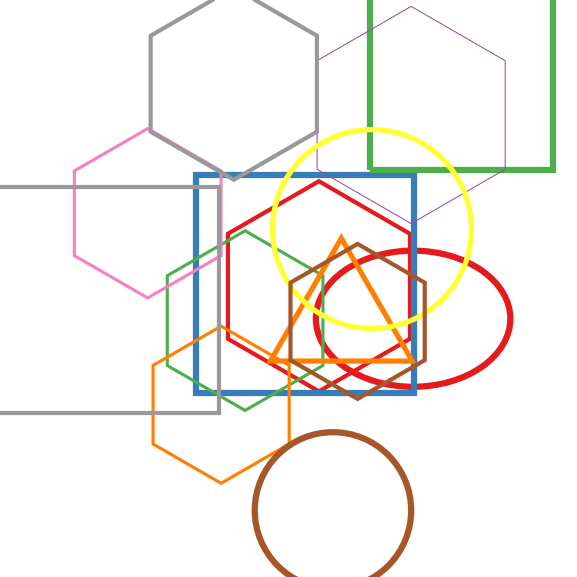[{"shape": "hexagon", "thickness": 2, "radius": 0.91, "center": [0.552, 0.503]}, {"shape": "oval", "thickness": 3, "radius": 0.84, "center": [0.715, 0.447]}, {"shape": "square", "thickness": 3, "radius": 0.95, "center": [0.528, 0.507]}, {"shape": "square", "thickness": 3, "radius": 0.79, "center": [0.8, 0.864]}, {"shape": "hexagon", "thickness": 1.5, "radius": 0.78, "center": [0.424, 0.444]}, {"shape": "hexagon", "thickness": 0.5, "radius": 0.94, "center": [0.712, 0.8]}, {"shape": "triangle", "thickness": 2.5, "radius": 0.71, "center": [0.591, 0.445]}, {"shape": "hexagon", "thickness": 1.5, "radius": 0.68, "center": [0.383, 0.298]}, {"shape": "circle", "thickness": 2.5, "radius": 0.86, "center": [0.644, 0.602]}, {"shape": "hexagon", "thickness": 2, "radius": 0.67, "center": [0.619, 0.443]}, {"shape": "circle", "thickness": 3, "radius": 0.68, "center": [0.577, 0.115]}, {"shape": "hexagon", "thickness": 1.5, "radius": 0.73, "center": [0.256, 0.63]}, {"shape": "hexagon", "thickness": 2, "radius": 0.83, "center": [0.405, 0.854]}, {"shape": "square", "thickness": 2, "radius": 0.98, "center": [0.183, 0.48]}]